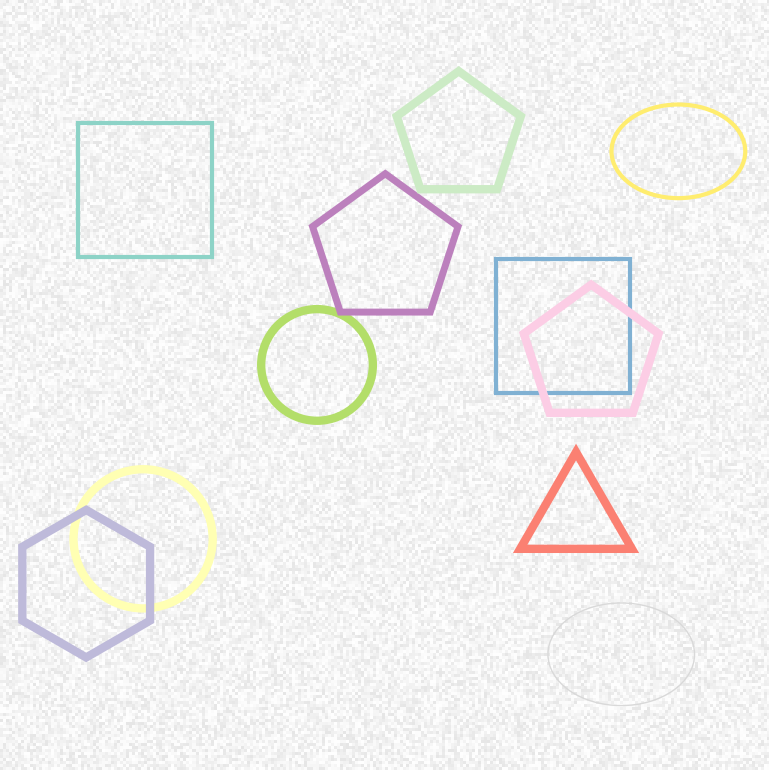[{"shape": "square", "thickness": 1.5, "radius": 0.43, "center": [0.188, 0.753]}, {"shape": "circle", "thickness": 3, "radius": 0.45, "center": [0.186, 0.3]}, {"shape": "hexagon", "thickness": 3, "radius": 0.48, "center": [0.112, 0.242]}, {"shape": "triangle", "thickness": 3, "radius": 0.42, "center": [0.748, 0.329]}, {"shape": "square", "thickness": 1.5, "radius": 0.44, "center": [0.731, 0.577]}, {"shape": "circle", "thickness": 3, "radius": 0.36, "center": [0.412, 0.526]}, {"shape": "pentagon", "thickness": 3, "radius": 0.46, "center": [0.768, 0.538]}, {"shape": "oval", "thickness": 0.5, "radius": 0.48, "center": [0.807, 0.15]}, {"shape": "pentagon", "thickness": 2.5, "radius": 0.5, "center": [0.5, 0.675]}, {"shape": "pentagon", "thickness": 3, "radius": 0.42, "center": [0.596, 0.823]}, {"shape": "oval", "thickness": 1.5, "radius": 0.43, "center": [0.881, 0.803]}]